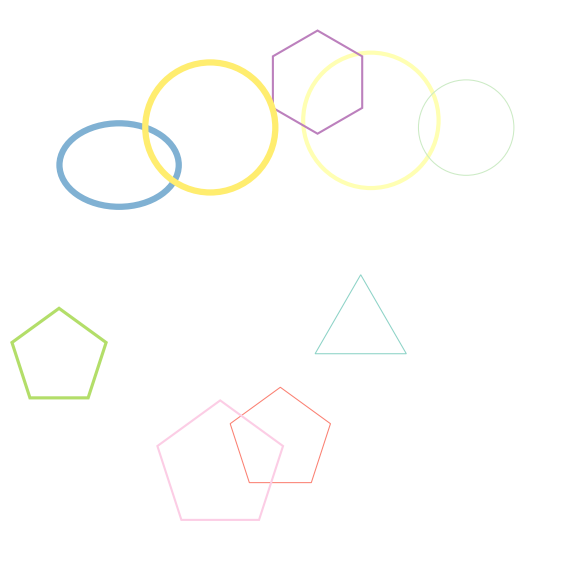[{"shape": "triangle", "thickness": 0.5, "radius": 0.46, "center": [0.625, 0.432]}, {"shape": "circle", "thickness": 2, "radius": 0.59, "center": [0.642, 0.791]}, {"shape": "pentagon", "thickness": 0.5, "radius": 0.46, "center": [0.485, 0.237]}, {"shape": "oval", "thickness": 3, "radius": 0.52, "center": [0.206, 0.713]}, {"shape": "pentagon", "thickness": 1.5, "radius": 0.43, "center": [0.102, 0.38]}, {"shape": "pentagon", "thickness": 1, "radius": 0.57, "center": [0.381, 0.191]}, {"shape": "hexagon", "thickness": 1, "radius": 0.45, "center": [0.55, 0.857]}, {"shape": "circle", "thickness": 0.5, "radius": 0.41, "center": [0.807, 0.778]}, {"shape": "circle", "thickness": 3, "radius": 0.56, "center": [0.364, 0.778]}]